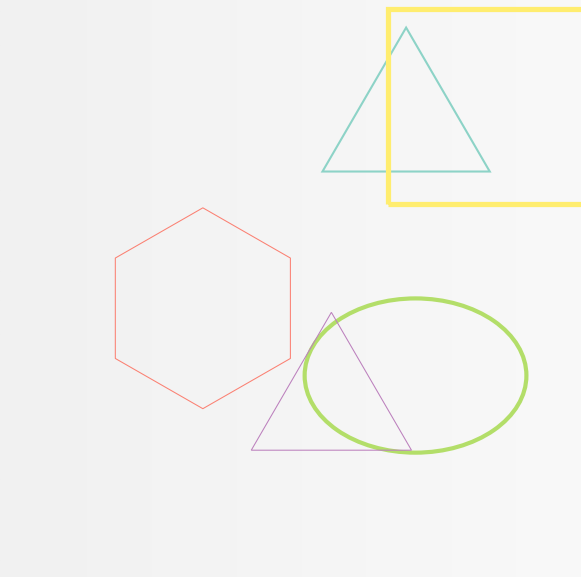[{"shape": "triangle", "thickness": 1, "radius": 0.83, "center": [0.699, 0.785]}, {"shape": "hexagon", "thickness": 0.5, "radius": 0.87, "center": [0.349, 0.465]}, {"shape": "oval", "thickness": 2, "radius": 0.95, "center": [0.715, 0.349]}, {"shape": "triangle", "thickness": 0.5, "radius": 0.8, "center": [0.57, 0.299]}, {"shape": "square", "thickness": 2.5, "radius": 0.84, "center": [0.835, 0.815]}]